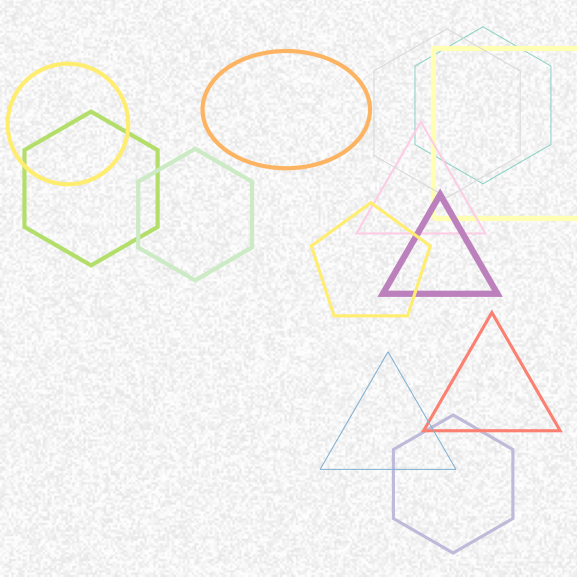[{"shape": "hexagon", "thickness": 0.5, "radius": 0.68, "center": [0.836, 0.817]}, {"shape": "square", "thickness": 2.5, "radius": 0.74, "center": [0.897, 0.769]}, {"shape": "hexagon", "thickness": 1.5, "radius": 0.6, "center": [0.785, 0.161]}, {"shape": "triangle", "thickness": 1.5, "radius": 0.68, "center": [0.852, 0.322]}, {"shape": "triangle", "thickness": 0.5, "radius": 0.68, "center": [0.672, 0.254]}, {"shape": "oval", "thickness": 2, "radius": 0.72, "center": [0.496, 0.809]}, {"shape": "hexagon", "thickness": 2, "radius": 0.67, "center": [0.158, 0.673]}, {"shape": "triangle", "thickness": 1, "radius": 0.64, "center": [0.729, 0.659]}, {"shape": "hexagon", "thickness": 0.5, "radius": 0.73, "center": [0.774, 0.803]}, {"shape": "triangle", "thickness": 3, "radius": 0.57, "center": [0.762, 0.548]}, {"shape": "hexagon", "thickness": 2, "radius": 0.57, "center": [0.338, 0.628]}, {"shape": "circle", "thickness": 2, "radius": 0.52, "center": [0.118, 0.784]}, {"shape": "pentagon", "thickness": 1.5, "radius": 0.54, "center": [0.642, 0.54]}]